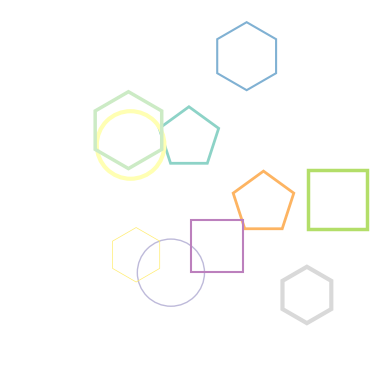[{"shape": "pentagon", "thickness": 2, "radius": 0.41, "center": [0.491, 0.642]}, {"shape": "circle", "thickness": 3, "radius": 0.44, "center": [0.339, 0.623]}, {"shape": "circle", "thickness": 1, "radius": 0.44, "center": [0.444, 0.292]}, {"shape": "hexagon", "thickness": 1.5, "radius": 0.44, "center": [0.641, 0.854]}, {"shape": "pentagon", "thickness": 2, "radius": 0.41, "center": [0.684, 0.473]}, {"shape": "square", "thickness": 2.5, "radius": 0.38, "center": [0.877, 0.483]}, {"shape": "hexagon", "thickness": 3, "radius": 0.37, "center": [0.797, 0.234]}, {"shape": "square", "thickness": 1.5, "radius": 0.34, "center": [0.563, 0.362]}, {"shape": "hexagon", "thickness": 2.5, "radius": 0.5, "center": [0.334, 0.662]}, {"shape": "hexagon", "thickness": 0.5, "radius": 0.35, "center": [0.354, 0.338]}]